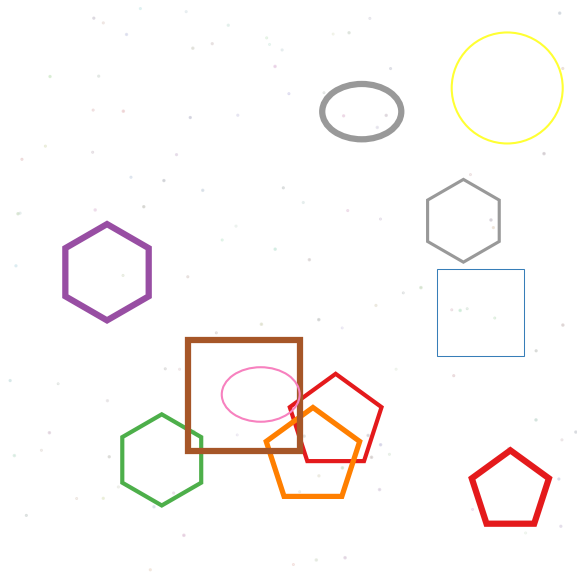[{"shape": "pentagon", "thickness": 3, "radius": 0.35, "center": [0.884, 0.149]}, {"shape": "pentagon", "thickness": 2, "radius": 0.42, "center": [0.581, 0.268]}, {"shape": "square", "thickness": 0.5, "radius": 0.38, "center": [0.832, 0.458]}, {"shape": "hexagon", "thickness": 2, "radius": 0.39, "center": [0.28, 0.203]}, {"shape": "hexagon", "thickness": 3, "radius": 0.42, "center": [0.185, 0.528]}, {"shape": "pentagon", "thickness": 2.5, "radius": 0.43, "center": [0.542, 0.208]}, {"shape": "circle", "thickness": 1, "radius": 0.48, "center": [0.878, 0.847]}, {"shape": "square", "thickness": 3, "radius": 0.48, "center": [0.422, 0.314]}, {"shape": "oval", "thickness": 1, "radius": 0.34, "center": [0.451, 0.316]}, {"shape": "oval", "thickness": 3, "radius": 0.34, "center": [0.626, 0.806]}, {"shape": "hexagon", "thickness": 1.5, "radius": 0.36, "center": [0.802, 0.617]}]